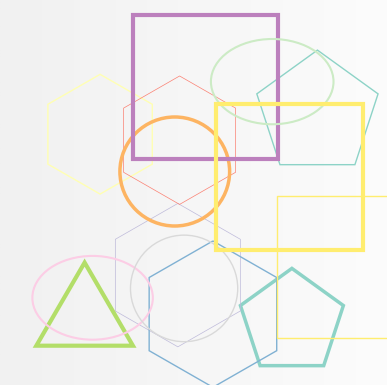[{"shape": "pentagon", "thickness": 2.5, "radius": 0.7, "center": [0.753, 0.163]}, {"shape": "pentagon", "thickness": 1, "radius": 0.82, "center": [0.819, 0.705]}, {"shape": "hexagon", "thickness": 1, "radius": 0.78, "center": [0.258, 0.651]}, {"shape": "hexagon", "thickness": 0.5, "radius": 0.93, "center": [0.459, 0.285]}, {"shape": "hexagon", "thickness": 0.5, "radius": 0.83, "center": [0.463, 0.636]}, {"shape": "hexagon", "thickness": 1, "radius": 0.95, "center": [0.55, 0.184]}, {"shape": "circle", "thickness": 2.5, "radius": 0.71, "center": [0.451, 0.555]}, {"shape": "triangle", "thickness": 3, "radius": 0.72, "center": [0.218, 0.174]}, {"shape": "oval", "thickness": 1.5, "radius": 0.78, "center": [0.239, 0.226]}, {"shape": "circle", "thickness": 1, "radius": 0.69, "center": [0.475, 0.251]}, {"shape": "square", "thickness": 3, "radius": 0.93, "center": [0.531, 0.774]}, {"shape": "oval", "thickness": 1.5, "radius": 0.79, "center": [0.703, 0.788]}, {"shape": "square", "thickness": 1, "radius": 0.92, "center": [0.898, 0.307]}, {"shape": "square", "thickness": 3, "radius": 0.95, "center": [0.746, 0.54]}]